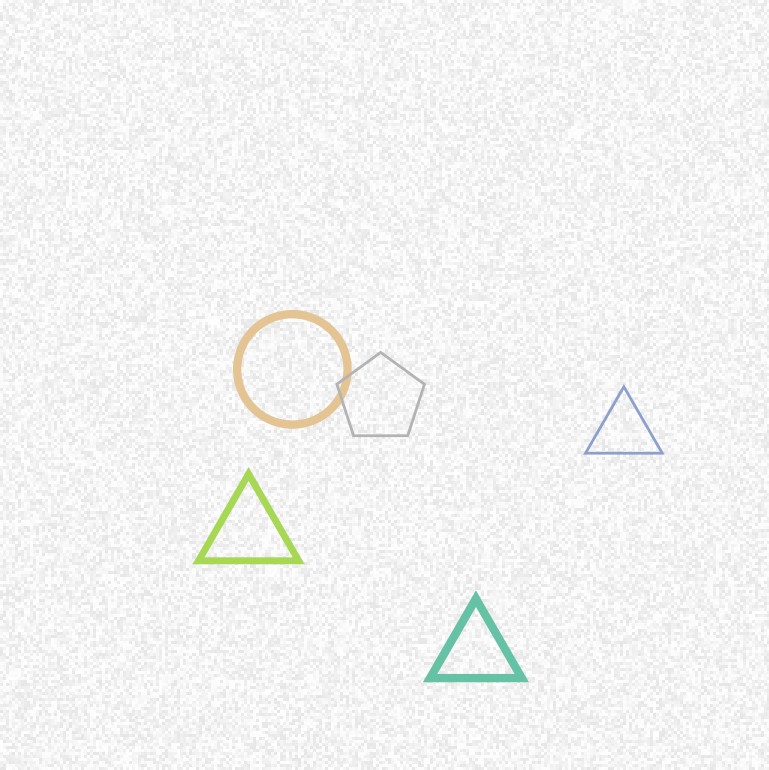[{"shape": "triangle", "thickness": 3, "radius": 0.34, "center": [0.618, 0.154]}, {"shape": "triangle", "thickness": 1, "radius": 0.29, "center": [0.81, 0.44]}, {"shape": "triangle", "thickness": 2.5, "radius": 0.38, "center": [0.323, 0.309]}, {"shape": "circle", "thickness": 3, "radius": 0.36, "center": [0.38, 0.52]}, {"shape": "pentagon", "thickness": 1, "radius": 0.3, "center": [0.494, 0.482]}]